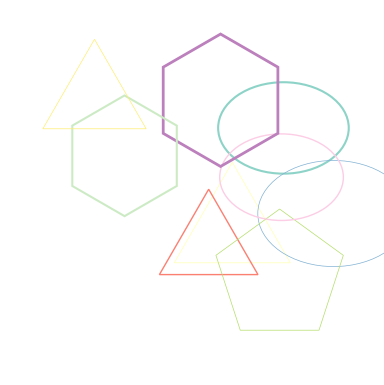[{"shape": "oval", "thickness": 1.5, "radius": 0.85, "center": [0.736, 0.668]}, {"shape": "triangle", "thickness": 0.5, "radius": 0.87, "center": [0.603, 0.404]}, {"shape": "triangle", "thickness": 1, "radius": 0.74, "center": [0.542, 0.361]}, {"shape": "oval", "thickness": 0.5, "radius": 0.98, "center": [0.866, 0.445]}, {"shape": "pentagon", "thickness": 0.5, "radius": 0.87, "center": [0.726, 0.283]}, {"shape": "oval", "thickness": 1, "radius": 0.8, "center": [0.731, 0.54]}, {"shape": "hexagon", "thickness": 2, "radius": 0.86, "center": [0.573, 0.74]}, {"shape": "hexagon", "thickness": 1.5, "radius": 0.78, "center": [0.323, 0.595]}, {"shape": "triangle", "thickness": 0.5, "radius": 0.77, "center": [0.245, 0.743]}]